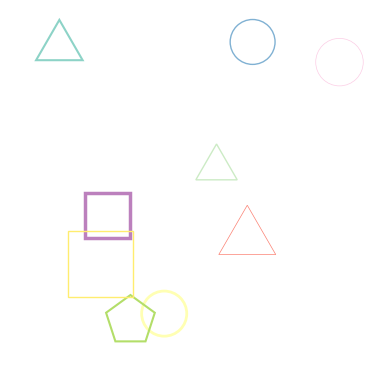[{"shape": "triangle", "thickness": 1.5, "radius": 0.35, "center": [0.154, 0.879]}, {"shape": "circle", "thickness": 2, "radius": 0.29, "center": [0.427, 0.185]}, {"shape": "triangle", "thickness": 0.5, "radius": 0.43, "center": [0.642, 0.381]}, {"shape": "circle", "thickness": 1, "radius": 0.29, "center": [0.656, 0.891]}, {"shape": "pentagon", "thickness": 1.5, "radius": 0.33, "center": [0.339, 0.167]}, {"shape": "circle", "thickness": 0.5, "radius": 0.31, "center": [0.882, 0.839]}, {"shape": "square", "thickness": 2.5, "radius": 0.29, "center": [0.279, 0.44]}, {"shape": "triangle", "thickness": 1, "radius": 0.31, "center": [0.562, 0.564]}, {"shape": "square", "thickness": 1, "radius": 0.43, "center": [0.261, 0.314]}]